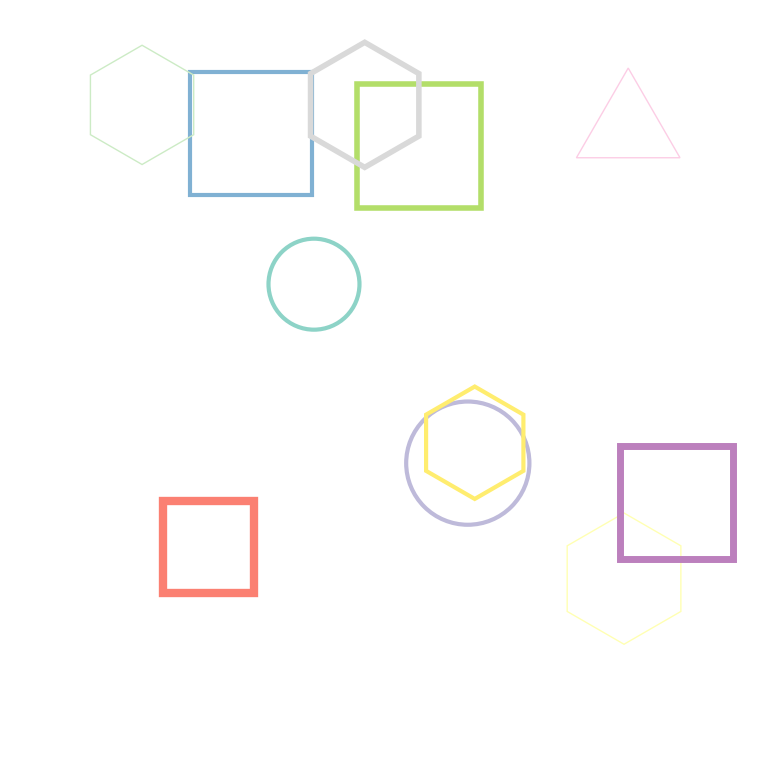[{"shape": "circle", "thickness": 1.5, "radius": 0.3, "center": [0.408, 0.631]}, {"shape": "hexagon", "thickness": 0.5, "radius": 0.43, "center": [0.81, 0.249]}, {"shape": "circle", "thickness": 1.5, "radius": 0.4, "center": [0.608, 0.399]}, {"shape": "square", "thickness": 3, "radius": 0.3, "center": [0.271, 0.289]}, {"shape": "square", "thickness": 1.5, "radius": 0.4, "center": [0.326, 0.827]}, {"shape": "square", "thickness": 2, "radius": 0.4, "center": [0.544, 0.81]}, {"shape": "triangle", "thickness": 0.5, "radius": 0.39, "center": [0.816, 0.834]}, {"shape": "hexagon", "thickness": 2, "radius": 0.41, "center": [0.474, 0.864]}, {"shape": "square", "thickness": 2.5, "radius": 0.37, "center": [0.879, 0.347]}, {"shape": "hexagon", "thickness": 0.5, "radius": 0.39, "center": [0.185, 0.864]}, {"shape": "hexagon", "thickness": 1.5, "radius": 0.36, "center": [0.617, 0.425]}]